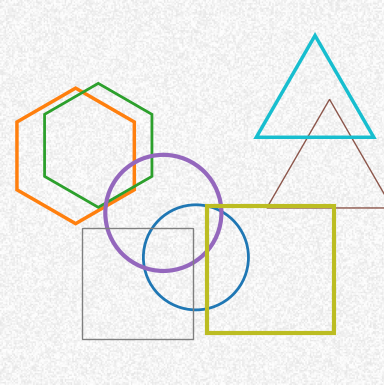[{"shape": "circle", "thickness": 2, "radius": 0.68, "center": [0.509, 0.332]}, {"shape": "hexagon", "thickness": 2.5, "radius": 0.88, "center": [0.196, 0.595]}, {"shape": "hexagon", "thickness": 2, "radius": 0.8, "center": [0.255, 0.622]}, {"shape": "circle", "thickness": 3, "radius": 0.75, "center": [0.424, 0.447]}, {"shape": "triangle", "thickness": 1, "radius": 0.94, "center": [0.856, 0.554]}, {"shape": "square", "thickness": 1, "radius": 0.72, "center": [0.358, 0.263]}, {"shape": "square", "thickness": 3, "radius": 0.82, "center": [0.702, 0.301]}, {"shape": "triangle", "thickness": 2.5, "radius": 0.88, "center": [0.818, 0.732]}]